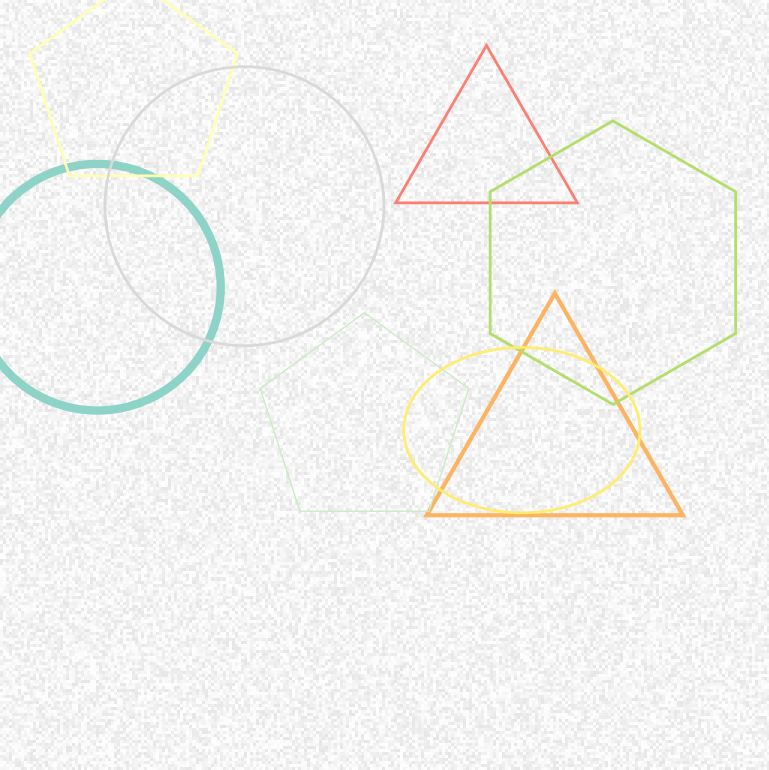[{"shape": "circle", "thickness": 3, "radius": 0.8, "center": [0.126, 0.627]}, {"shape": "pentagon", "thickness": 1, "radius": 0.71, "center": [0.174, 0.886]}, {"shape": "triangle", "thickness": 1, "radius": 0.68, "center": [0.632, 0.805]}, {"shape": "triangle", "thickness": 1.5, "radius": 0.96, "center": [0.721, 0.427]}, {"shape": "hexagon", "thickness": 1, "radius": 0.92, "center": [0.796, 0.659]}, {"shape": "circle", "thickness": 1, "radius": 0.91, "center": [0.317, 0.732]}, {"shape": "pentagon", "thickness": 0.5, "radius": 0.71, "center": [0.473, 0.451]}, {"shape": "oval", "thickness": 1, "radius": 0.77, "center": [0.678, 0.441]}]